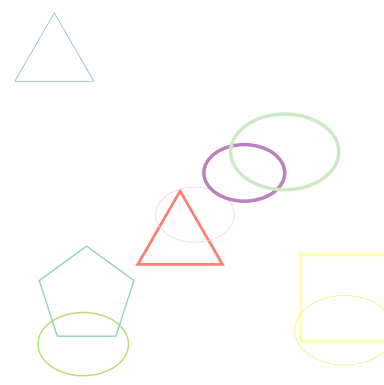[{"shape": "pentagon", "thickness": 1, "radius": 0.65, "center": [0.225, 0.231]}, {"shape": "square", "thickness": 2.5, "radius": 0.56, "center": [0.892, 0.227]}, {"shape": "triangle", "thickness": 2, "radius": 0.63, "center": [0.468, 0.377]}, {"shape": "triangle", "thickness": 0.5, "radius": 0.59, "center": [0.141, 0.848]}, {"shape": "oval", "thickness": 1, "radius": 0.59, "center": [0.216, 0.106]}, {"shape": "oval", "thickness": 0.5, "radius": 0.51, "center": [0.506, 0.442]}, {"shape": "oval", "thickness": 2.5, "radius": 0.52, "center": [0.635, 0.551]}, {"shape": "oval", "thickness": 2.5, "radius": 0.7, "center": [0.74, 0.606]}, {"shape": "oval", "thickness": 0.5, "radius": 0.65, "center": [0.895, 0.142]}]